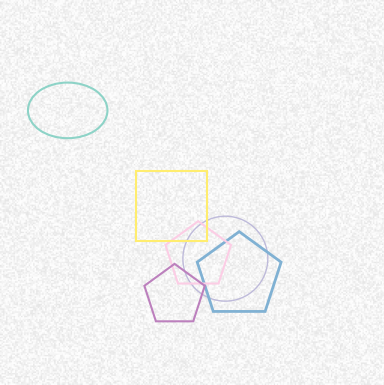[{"shape": "oval", "thickness": 1.5, "radius": 0.52, "center": [0.176, 0.713]}, {"shape": "circle", "thickness": 1, "radius": 0.55, "center": [0.585, 0.328]}, {"shape": "pentagon", "thickness": 2, "radius": 0.57, "center": [0.621, 0.284]}, {"shape": "pentagon", "thickness": 1.5, "radius": 0.45, "center": [0.515, 0.336]}, {"shape": "pentagon", "thickness": 1.5, "radius": 0.41, "center": [0.453, 0.232]}, {"shape": "square", "thickness": 1.5, "radius": 0.46, "center": [0.445, 0.464]}]